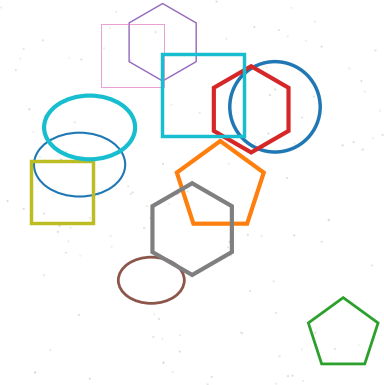[{"shape": "oval", "thickness": 1.5, "radius": 0.59, "center": [0.207, 0.572]}, {"shape": "circle", "thickness": 2.5, "radius": 0.59, "center": [0.714, 0.723]}, {"shape": "pentagon", "thickness": 3, "radius": 0.59, "center": [0.572, 0.515]}, {"shape": "pentagon", "thickness": 2, "radius": 0.48, "center": [0.891, 0.132]}, {"shape": "hexagon", "thickness": 3, "radius": 0.56, "center": [0.652, 0.716]}, {"shape": "hexagon", "thickness": 1, "radius": 0.5, "center": [0.422, 0.89]}, {"shape": "oval", "thickness": 2, "radius": 0.43, "center": [0.393, 0.272]}, {"shape": "square", "thickness": 0.5, "radius": 0.41, "center": [0.345, 0.855]}, {"shape": "hexagon", "thickness": 3, "radius": 0.6, "center": [0.499, 0.405]}, {"shape": "square", "thickness": 2.5, "radius": 0.4, "center": [0.162, 0.501]}, {"shape": "square", "thickness": 2.5, "radius": 0.53, "center": [0.528, 0.752]}, {"shape": "oval", "thickness": 3, "radius": 0.59, "center": [0.233, 0.669]}]